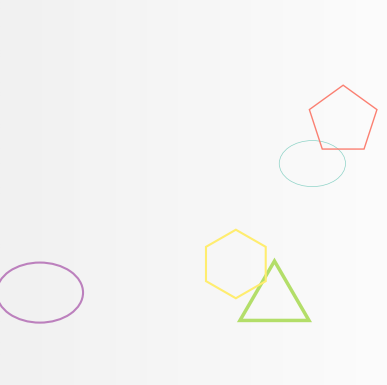[{"shape": "oval", "thickness": 0.5, "radius": 0.43, "center": [0.806, 0.575]}, {"shape": "pentagon", "thickness": 1, "radius": 0.46, "center": [0.886, 0.687]}, {"shape": "triangle", "thickness": 2.5, "radius": 0.51, "center": [0.708, 0.219]}, {"shape": "oval", "thickness": 1.5, "radius": 0.56, "center": [0.103, 0.24]}, {"shape": "hexagon", "thickness": 1.5, "radius": 0.45, "center": [0.609, 0.314]}]